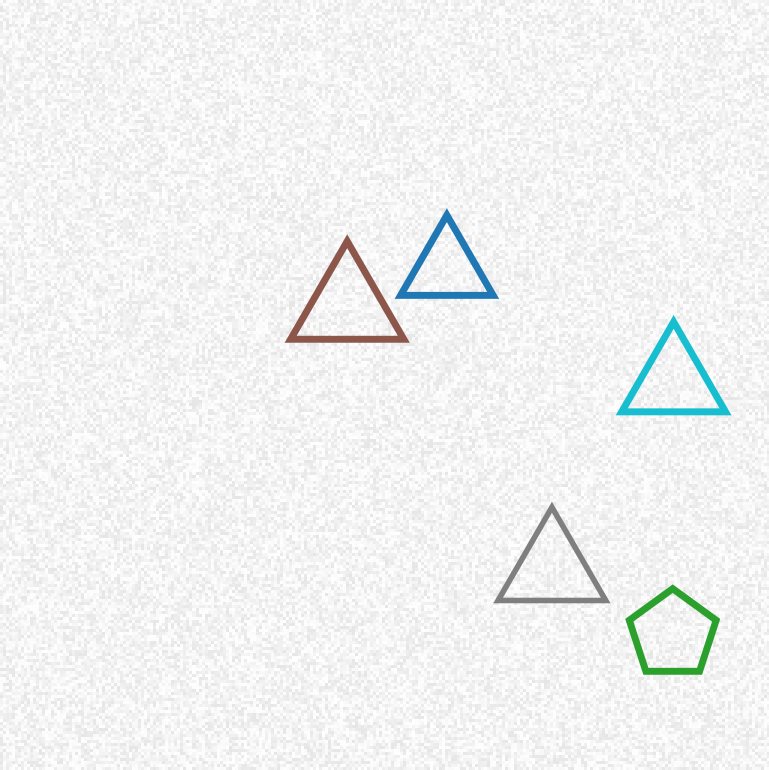[{"shape": "triangle", "thickness": 2.5, "radius": 0.35, "center": [0.58, 0.651]}, {"shape": "pentagon", "thickness": 2.5, "radius": 0.3, "center": [0.874, 0.176]}, {"shape": "triangle", "thickness": 2.5, "radius": 0.42, "center": [0.451, 0.602]}, {"shape": "triangle", "thickness": 2, "radius": 0.4, "center": [0.717, 0.261]}, {"shape": "triangle", "thickness": 2.5, "radius": 0.39, "center": [0.875, 0.504]}]